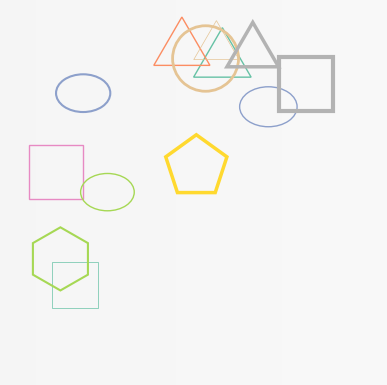[{"shape": "triangle", "thickness": 1, "radius": 0.43, "center": [0.574, 0.842]}, {"shape": "square", "thickness": 0.5, "radius": 0.3, "center": [0.194, 0.259]}, {"shape": "triangle", "thickness": 1, "radius": 0.42, "center": [0.469, 0.872]}, {"shape": "oval", "thickness": 1.5, "radius": 0.35, "center": [0.215, 0.758]}, {"shape": "oval", "thickness": 1, "radius": 0.37, "center": [0.693, 0.723]}, {"shape": "square", "thickness": 1, "radius": 0.35, "center": [0.144, 0.552]}, {"shape": "oval", "thickness": 1, "radius": 0.35, "center": [0.277, 0.501]}, {"shape": "hexagon", "thickness": 1.5, "radius": 0.41, "center": [0.156, 0.328]}, {"shape": "pentagon", "thickness": 2.5, "radius": 0.42, "center": [0.507, 0.567]}, {"shape": "triangle", "thickness": 0.5, "radius": 0.34, "center": [0.558, 0.879]}, {"shape": "circle", "thickness": 2, "radius": 0.43, "center": [0.53, 0.848]}, {"shape": "square", "thickness": 3, "radius": 0.35, "center": [0.79, 0.781]}, {"shape": "triangle", "thickness": 2.5, "radius": 0.38, "center": [0.652, 0.865]}]